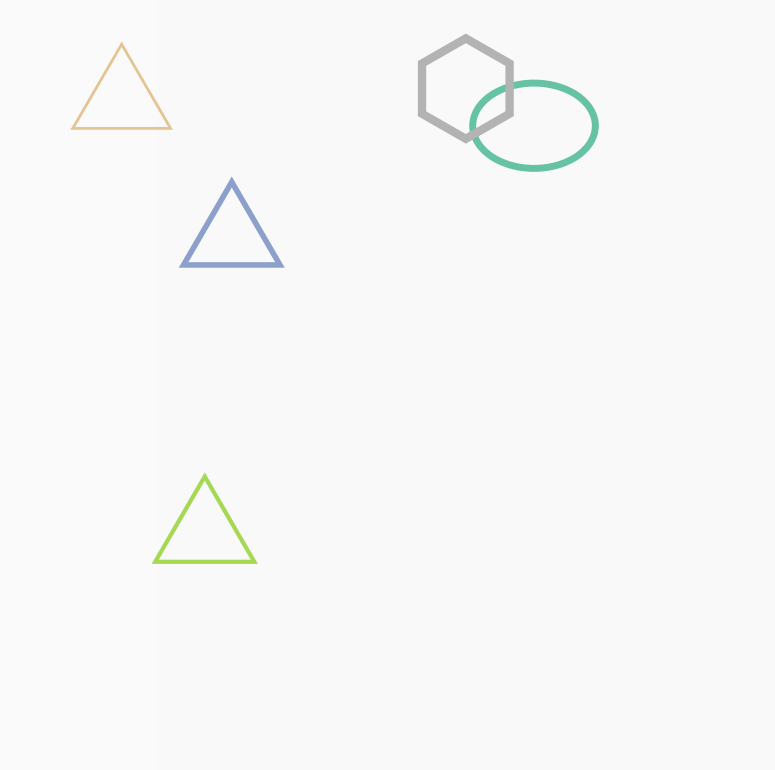[{"shape": "oval", "thickness": 2.5, "radius": 0.4, "center": [0.689, 0.837]}, {"shape": "triangle", "thickness": 2, "radius": 0.36, "center": [0.299, 0.692]}, {"shape": "triangle", "thickness": 1.5, "radius": 0.37, "center": [0.264, 0.307]}, {"shape": "triangle", "thickness": 1, "radius": 0.36, "center": [0.157, 0.87]}, {"shape": "hexagon", "thickness": 3, "radius": 0.33, "center": [0.601, 0.885]}]